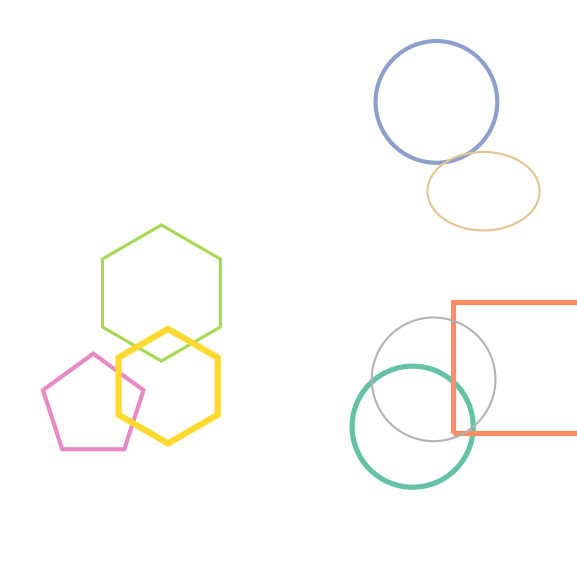[{"shape": "circle", "thickness": 2.5, "radius": 0.52, "center": [0.715, 0.26]}, {"shape": "square", "thickness": 2.5, "radius": 0.57, "center": [0.899, 0.363]}, {"shape": "circle", "thickness": 2, "radius": 0.53, "center": [0.756, 0.823]}, {"shape": "pentagon", "thickness": 2, "radius": 0.46, "center": [0.161, 0.295]}, {"shape": "hexagon", "thickness": 1.5, "radius": 0.59, "center": [0.279, 0.492]}, {"shape": "hexagon", "thickness": 3, "radius": 0.5, "center": [0.291, 0.33]}, {"shape": "oval", "thickness": 1, "radius": 0.49, "center": [0.837, 0.668]}, {"shape": "circle", "thickness": 1, "radius": 0.54, "center": [0.751, 0.342]}]